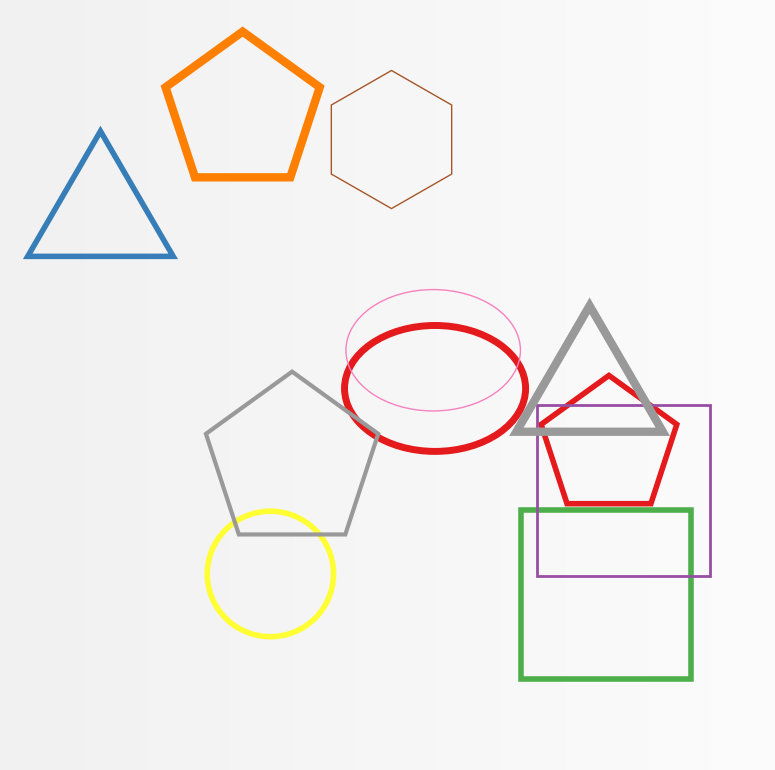[{"shape": "pentagon", "thickness": 2, "radius": 0.46, "center": [0.786, 0.42]}, {"shape": "oval", "thickness": 2.5, "radius": 0.58, "center": [0.561, 0.496]}, {"shape": "triangle", "thickness": 2, "radius": 0.54, "center": [0.13, 0.721]}, {"shape": "square", "thickness": 2, "radius": 0.55, "center": [0.782, 0.228]}, {"shape": "square", "thickness": 1, "radius": 0.56, "center": [0.804, 0.363]}, {"shape": "pentagon", "thickness": 3, "radius": 0.52, "center": [0.313, 0.854]}, {"shape": "circle", "thickness": 2, "radius": 0.41, "center": [0.349, 0.255]}, {"shape": "hexagon", "thickness": 0.5, "radius": 0.45, "center": [0.505, 0.819]}, {"shape": "oval", "thickness": 0.5, "radius": 0.56, "center": [0.559, 0.545]}, {"shape": "triangle", "thickness": 3, "radius": 0.55, "center": [0.761, 0.494]}, {"shape": "pentagon", "thickness": 1.5, "radius": 0.58, "center": [0.377, 0.4]}]